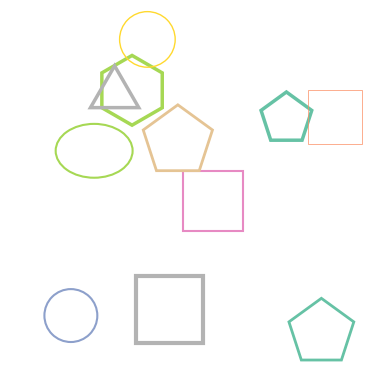[{"shape": "pentagon", "thickness": 2, "radius": 0.44, "center": [0.835, 0.137]}, {"shape": "pentagon", "thickness": 2.5, "radius": 0.35, "center": [0.744, 0.692]}, {"shape": "square", "thickness": 0.5, "radius": 0.35, "center": [0.87, 0.697]}, {"shape": "circle", "thickness": 1.5, "radius": 0.34, "center": [0.184, 0.18]}, {"shape": "square", "thickness": 1.5, "radius": 0.39, "center": [0.554, 0.478]}, {"shape": "hexagon", "thickness": 2.5, "radius": 0.45, "center": [0.343, 0.765]}, {"shape": "oval", "thickness": 1.5, "radius": 0.5, "center": [0.245, 0.608]}, {"shape": "circle", "thickness": 1, "radius": 0.36, "center": [0.383, 0.898]}, {"shape": "pentagon", "thickness": 2, "radius": 0.47, "center": [0.462, 0.633]}, {"shape": "square", "thickness": 3, "radius": 0.44, "center": [0.441, 0.195]}, {"shape": "triangle", "thickness": 2.5, "radius": 0.36, "center": [0.298, 0.757]}]